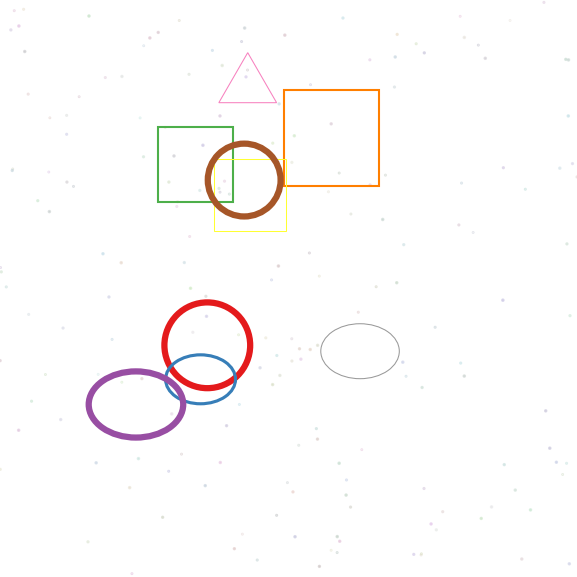[{"shape": "circle", "thickness": 3, "radius": 0.37, "center": [0.359, 0.401]}, {"shape": "oval", "thickness": 1.5, "radius": 0.3, "center": [0.347, 0.342]}, {"shape": "square", "thickness": 1, "radius": 0.33, "center": [0.339, 0.715]}, {"shape": "oval", "thickness": 3, "radius": 0.41, "center": [0.235, 0.299]}, {"shape": "square", "thickness": 1, "radius": 0.41, "center": [0.574, 0.76]}, {"shape": "square", "thickness": 0.5, "radius": 0.31, "center": [0.433, 0.661]}, {"shape": "circle", "thickness": 3, "radius": 0.32, "center": [0.423, 0.687]}, {"shape": "triangle", "thickness": 0.5, "radius": 0.29, "center": [0.429, 0.85]}, {"shape": "oval", "thickness": 0.5, "radius": 0.34, "center": [0.623, 0.391]}]